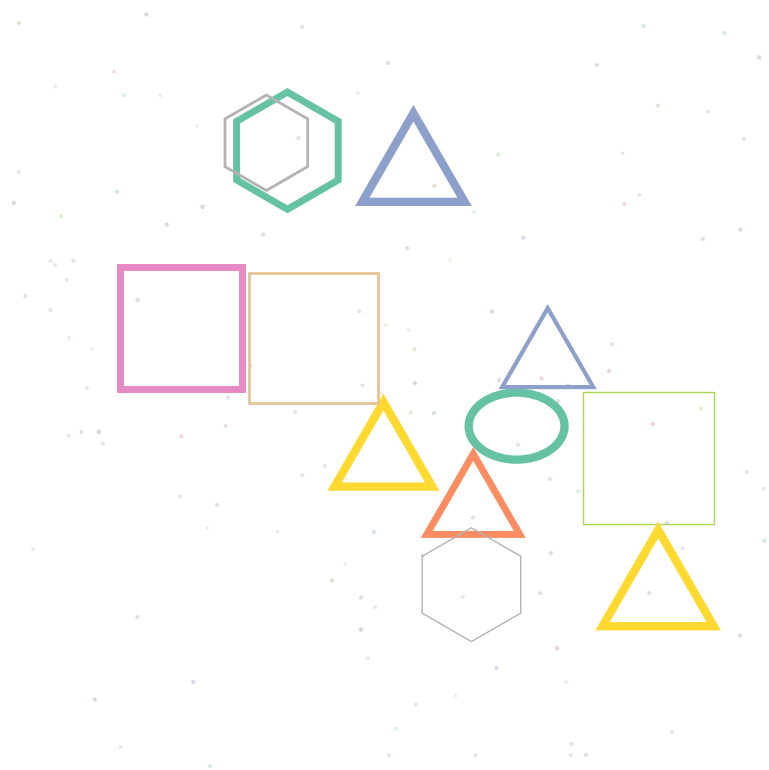[{"shape": "oval", "thickness": 3, "radius": 0.31, "center": [0.671, 0.447]}, {"shape": "hexagon", "thickness": 2.5, "radius": 0.38, "center": [0.373, 0.804]}, {"shape": "triangle", "thickness": 2.5, "radius": 0.35, "center": [0.615, 0.341]}, {"shape": "triangle", "thickness": 1.5, "radius": 0.34, "center": [0.711, 0.531]}, {"shape": "triangle", "thickness": 3, "radius": 0.38, "center": [0.537, 0.776]}, {"shape": "square", "thickness": 2.5, "radius": 0.4, "center": [0.235, 0.574]}, {"shape": "square", "thickness": 0.5, "radius": 0.43, "center": [0.842, 0.405]}, {"shape": "triangle", "thickness": 3, "radius": 0.37, "center": [0.498, 0.405]}, {"shape": "triangle", "thickness": 3, "radius": 0.42, "center": [0.855, 0.228]}, {"shape": "square", "thickness": 1, "radius": 0.42, "center": [0.407, 0.561]}, {"shape": "hexagon", "thickness": 1, "radius": 0.31, "center": [0.346, 0.815]}, {"shape": "hexagon", "thickness": 0.5, "radius": 0.37, "center": [0.612, 0.241]}]